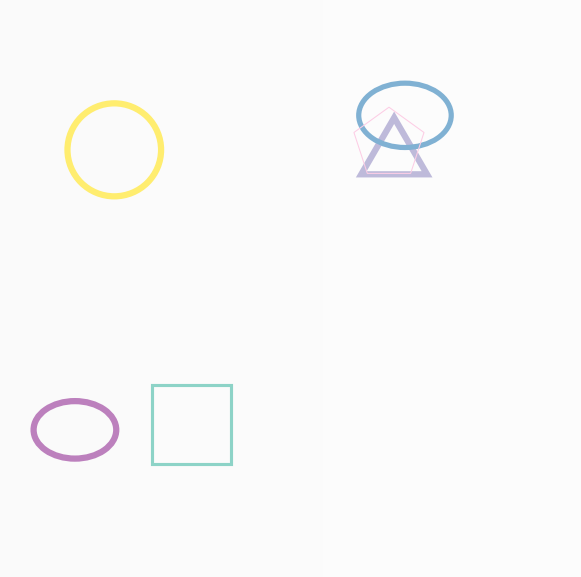[{"shape": "square", "thickness": 1.5, "radius": 0.34, "center": [0.33, 0.264]}, {"shape": "triangle", "thickness": 3, "radius": 0.33, "center": [0.678, 0.73]}, {"shape": "oval", "thickness": 2.5, "radius": 0.4, "center": [0.697, 0.799]}, {"shape": "pentagon", "thickness": 0.5, "radius": 0.32, "center": [0.669, 0.75]}, {"shape": "oval", "thickness": 3, "radius": 0.36, "center": [0.129, 0.255]}, {"shape": "circle", "thickness": 3, "radius": 0.4, "center": [0.197, 0.74]}]